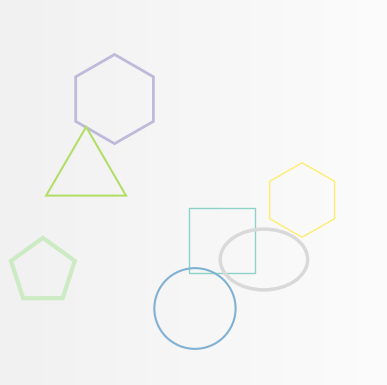[{"shape": "square", "thickness": 1, "radius": 0.42, "center": [0.573, 0.375]}, {"shape": "hexagon", "thickness": 2, "radius": 0.58, "center": [0.296, 0.743]}, {"shape": "circle", "thickness": 1.5, "radius": 0.52, "center": [0.503, 0.199]}, {"shape": "triangle", "thickness": 1.5, "radius": 0.59, "center": [0.222, 0.551]}, {"shape": "oval", "thickness": 2.5, "radius": 0.56, "center": [0.681, 0.326]}, {"shape": "pentagon", "thickness": 3, "radius": 0.43, "center": [0.111, 0.296]}, {"shape": "hexagon", "thickness": 1, "radius": 0.48, "center": [0.78, 0.48]}]